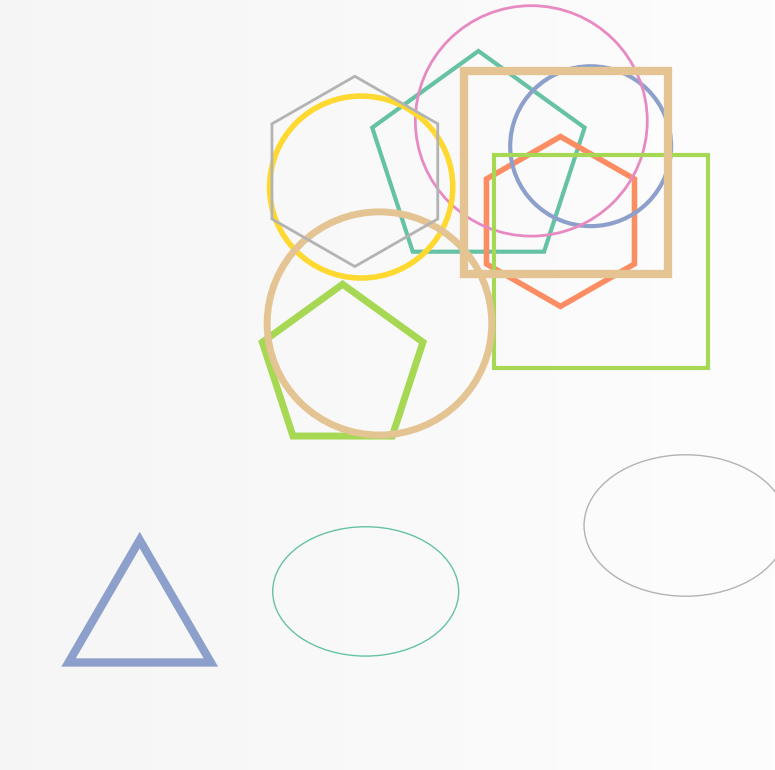[{"shape": "pentagon", "thickness": 1.5, "radius": 0.72, "center": [0.617, 0.79]}, {"shape": "oval", "thickness": 0.5, "radius": 0.6, "center": [0.472, 0.232]}, {"shape": "hexagon", "thickness": 2, "radius": 0.55, "center": [0.723, 0.712]}, {"shape": "circle", "thickness": 1.5, "radius": 0.52, "center": [0.762, 0.81]}, {"shape": "triangle", "thickness": 3, "radius": 0.53, "center": [0.18, 0.193]}, {"shape": "circle", "thickness": 1, "radius": 0.75, "center": [0.686, 0.843]}, {"shape": "square", "thickness": 1.5, "radius": 0.69, "center": [0.776, 0.661]}, {"shape": "pentagon", "thickness": 2.5, "radius": 0.54, "center": [0.442, 0.522]}, {"shape": "circle", "thickness": 2, "radius": 0.59, "center": [0.466, 0.757]}, {"shape": "circle", "thickness": 2.5, "radius": 0.72, "center": [0.49, 0.58]}, {"shape": "square", "thickness": 3, "radius": 0.66, "center": [0.73, 0.776]}, {"shape": "oval", "thickness": 0.5, "radius": 0.66, "center": [0.885, 0.318]}, {"shape": "hexagon", "thickness": 1, "radius": 0.62, "center": [0.458, 0.777]}]